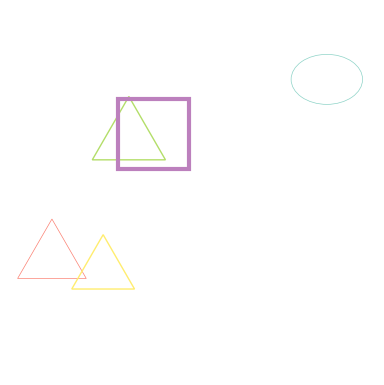[{"shape": "oval", "thickness": 0.5, "radius": 0.46, "center": [0.849, 0.794]}, {"shape": "triangle", "thickness": 0.5, "radius": 0.51, "center": [0.135, 0.328]}, {"shape": "triangle", "thickness": 1, "radius": 0.55, "center": [0.335, 0.64]}, {"shape": "square", "thickness": 3, "radius": 0.46, "center": [0.399, 0.652]}, {"shape": "triangle", "thickness": 1, "radius": 0.47, "center": [0.268, 0.296]}]